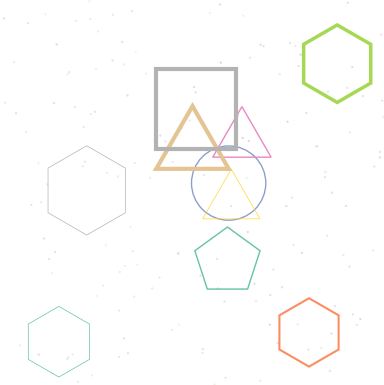[{"shape": "hexagon", "thickness": 0.5, "radius": 0.46, "center": [0.153, 0.112]}, {"shape": "pentagon", "thickness": 1, "radius": 0.45, "center": [0.591, 0.321]}, {"shape": "hexagon", "thickness": 1.5, "radius": 0.44, "center": [0.803, 0.137]}, {"shape": "circle", "thickness": 1, "radius": 0.48, "center": [0.594, 0.524]}, {"shape": "triangle", "thickness": 1, "radius": 0.44, "center": [0.628, 0.635]}, {"shape": "hexagon", "thickness": 2.5, "radius": 0.5, "center": [0.876, 0.835]}, {"shape": "triangle", "thickness": 0.5, "radius": 0.43, "center": [0.601, 0.475]}, {"shape": "triangle", "thickness": 3, "radius": 0.54, "center": [0.5, 0.616]}, {"shape": "hexagon", "thickness": 0.5, "radius": 0.58, "center": [0.225, 0.505]}, {"shape": "square", "thickness": 3, "radius": 0.52, "center": [0.509, 0.717]}]